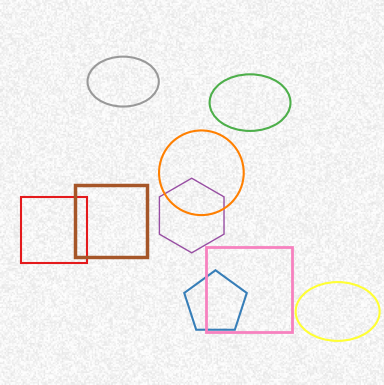[{"shape": "square", "thickness": 1.5, "radius": 0.43, "center": [0.14, 0.402]}, {"shape": "pentagon", "thickness": 1.5, "radius": 0.43, "center": [0.56, 0.213]}, {"shape": "oval", "thickness": 1.5, "radius": 0.53, "center": [0.649, 0.733]}, {"shape": "hexagon", "thickness": 1, "radius": 0.48, "center": [0.498, 0.44]}, {"shape": "circle", "thickness": 1.5, "radius": 0.55, "center": [0.523, 0.551]}, {"shape": "oval", "thickness": 1.5, "radius": 0.55, "center": [0.877, 0.191]}, {"shape": "square", "thickness": 2.5, "radius": 0.47, "center": [0.289, 0.425]}, {"shape": "square", "thickness": 2, "radius": 0.56, "center": [0.647, 0.248]}, {"shape": "oval", "thickness": 1.5, "radius": 0.46, "center": [0.32, 0.788]}]